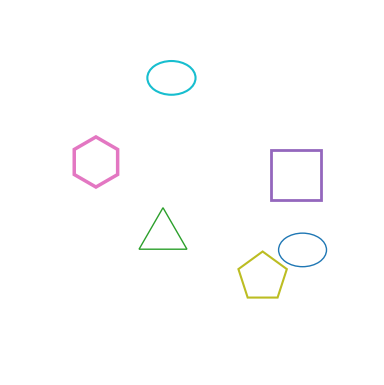[{"shape": "oval", "thickness": 1, "radius": 0.31, "center": [0.786, 0.351]}, {"shape": "triangle", "thickness": 1, "radius": 0.36, "center": [0.423, 0.389]}, {"shape": "square", "thickness": 2, "radius": 0.33, "center": [0.769, 0.545]}, {"shape": "hexagon", "thickness": 2.5, "radius": 0.33, "center": [0.249, 0.579]}, {"shape": "pentagon", "thickness": 1.5, "radius": 0.33, "center": [0.682, 0.281]}, {"shape": "oval", "thickness": 1.5, "radius": 0.31, "center": [0.445, 0.798]}]